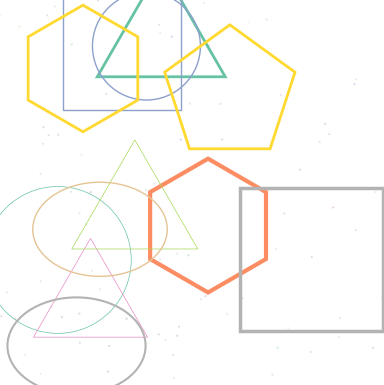[{"shape": "triangle", "thickness": 2, "radius": 0.96, "center": [0.419, 0.897]}, {"shape": "circle", "thickness": 0.5, "radius": 0.95, "center": [0.15, 0.325]}, {"shape": "hexagon", "thickness": 3, "radius": 0.87, "center": [0.54, 0.414]}, {"shape": "square", "thickness": 1, "radius": 0.76, "center": [0.317, 0.868]}, {"shape": "circle", "thickness": 1, "radius": 0.7, "center": [0.38, 0.88]}, {"shape": "triangle", "thickness": 0.5, "radius": 0.86, "center": [0.235, 0.21]}, {"shape": "triangle", "thickness": 0.5, "radius": 0.94, "center": [0.35, 0.448]}, {"shape": "hexagon", "thickness": 2, "radius": 0.82, "center": [0.216, 0.822]}, {"shape": "pentagon", "thickness": 2, "radius": 0.89, "center": [0.597, 0.757]}, {"shape": "oval", "thickness": 1, "radius": 0.87, "center": [0.26, 0.404]}, {"shape": "oval", "thickness": 1.5, "radius": 0.9, "center": [0.199, 0.102]}, {"shape": "square", "thickness": 2.5, "radius": 0.93, "center": [0.809, 0.326]}]